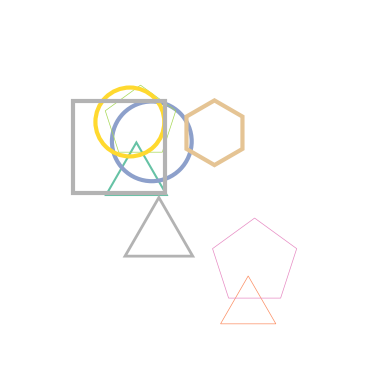[{"shape": "triangle", "thickness": 1.5, "radius": 0.45, "center": [0.354, 0.539]}, {"shape": "triangle", "thickness": 0.5, "radius": 0.41, "center": [0.645, 0.2]}, {"shape": "circle", "thickness": 3, "radius": 0.52, "center": [0.394, 0.633]}, {"shape": "pentagon", "thickness": 0.5, "radius": 0.57, "center": [0.661, 0.319]}, {"shape": "pentagon", "thickness": 0.5, "radius": 0.48, "center": [0.365, 0.683]}, {"shape": "circle", "thickness": 3, "radius": 0.45, "center": [0.337, 0.683]}, {"shape": "hexagon", "thickness": 3, "radius": 0.42, "center": [0.557, 0.655]}, {"shape": "triangle", "thickness": 2, "radius": 0.51, "center": [0.413, 0.385]}, {"shape": "square", "thickness": 3, "radius": 0.6, "center": [0.31, 0.618]}]